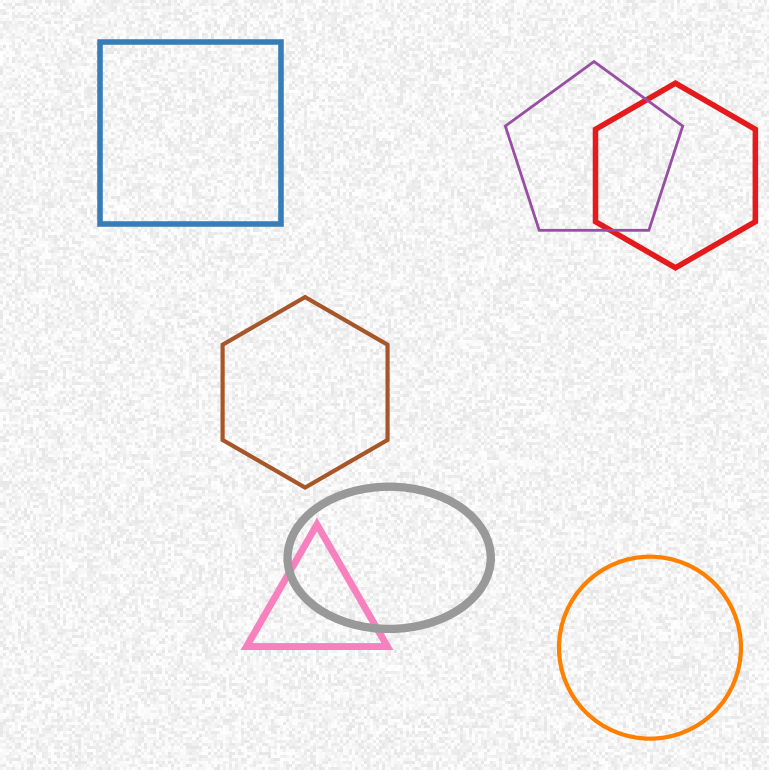[{"shape": "hexagon", "thickness": 2, "radius": 0.6, "center": [0.877, 0.772]}, {"shape": "square", "thickness": 2, "radius": 0.59, "center": [0.247, 0.827]}, {"shape": "pentagon", "thickness": 1, "radius": 0.61, "center": [0.771, 0.799]}, {"shape": "circle", "thickness": 1.5, "radius": 0.59, "center": [0.844, 0.159]}, {"shape": "hexagon", "thickness": 1.5, "radius": 0.62, "center": [0.396, 0.49]}, {"shape": "triangle", "thickness": 2.5, "radius": 0.53, "center": [0.412, 0.213]}, {"shape": "oval", "thickness": 3, "radius": 0.66, "center": [0.505, 0.276]}]